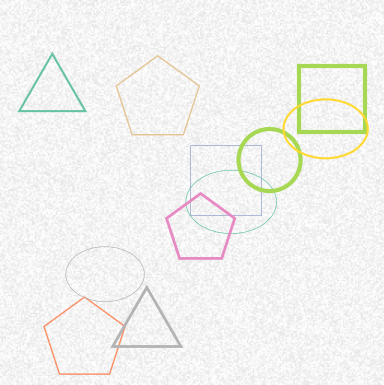[{"shape": "oval", "thickness": 0.5, "radius": 0.59, "center": [0.601, 0.476]}, {"shape": "triangle", "thickness": 1.5, "radius": 0.5, "center": [0.136, 0.761]}, {"shape": "pentagon", "thickness": 1, "radius": 0.55, "center": [0.22, 0.118]}, {"shape": "square", "thickness": 0.5, "radius": 0.46, "center": [0.587, 0.533]}, {"shape": "pentagon", "thickness": 2, "radius": 0.47, "center": [0.521, 0.404]}, {"shape": "square", "thickness": 3, "radius": 0.43, "center": [0.862, 0.742]}, {"shape": "circle", "thickness": 3, "radius": 0.4, "center": [0.7, 0.584]}, {"shape": "oval", "thickness": 1.5, "radius": 0.55, "center": [0.846, 0.665]}, {"shape": "pentagon", "thickness": 1, "radius": 0.57, "center": [0.41, 0.742]}, {"shape": "oval", "thickness": 0.5, "radius": 0.51, "center": [0.273, 0.288]}, {"shape": "triangle", "thickness": 2, "radius": 0.51, "center": [0.381, 0.151]}]